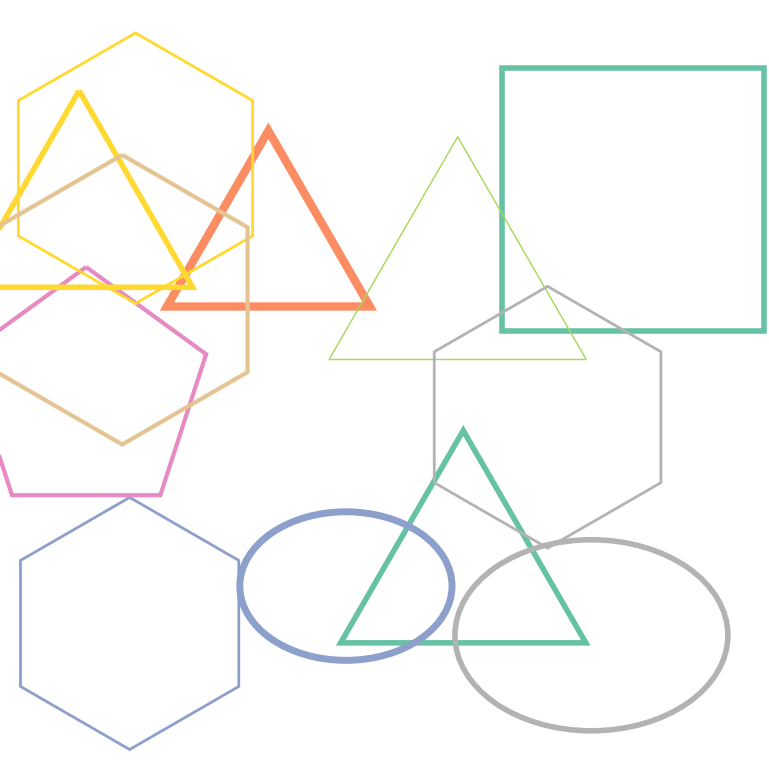[{"shape": "triangle", "thickness": 2, "radius": 0.92, "center": [0.602, 0.257]}, {"shape": "square", "thickness": 2, "radius": 0.85, "center": [0.822, 0.741]}, {"shape": "triangle", "thickness": 3, "radius": 0.76, "center": [0.349, 0.678]}, {"shape": "oval", "thickness": 2.5, "radius": 0.69, "center": [0.449, 0.239]}, {"shape": "hexagon", "thickness": 1, "radius": 0.82, "center": [0.168, 0.19]}, {"shape": "pentagon", "thickness": 1.5, "radius": 0.82, "center": [0.112, 0.489]}, {"shape": "triangle", "thickness": 0.5, "radius": 0.96, "center": [0.594, 0.63]}, {"shape": "triangle", "thickness": 2, "radius": 0.85, "center": [0.103, 0.712]}, {"shape": "hexagon", "thickness": 1, "radius": 0.88, "center": [0.176, 0.782]}, {"shape": "hexagon", "thickness": 1.5, "radius": 0.94, "center": [0.159, 0.611]}, {"shape": "oval", "thickness": 2, "radius": 0.89, "center": [0.768, 0.175]}, {"shape": "hexagon", "thickness": 1, "radius": 0.85, "center": [0.711, 0.458]}]